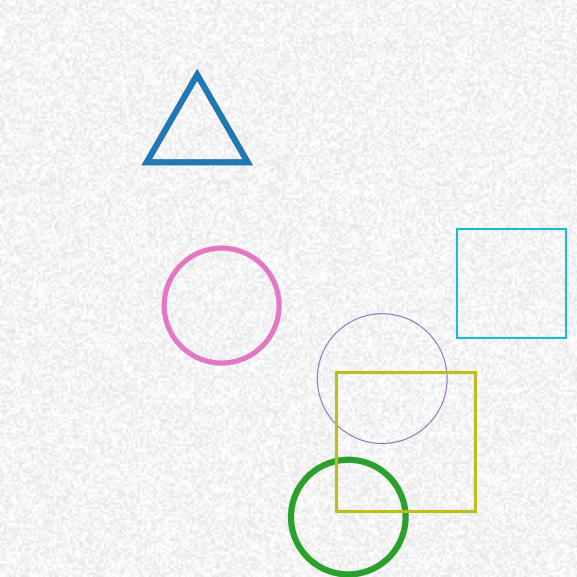[{"shape": "triangle", "thickness": 3, "radius": 0.51, "center": [0.341, 0.769]}, {"shape": "circle", "thickness": 3, "radius": 0.5, "center": [0.603, 0.104]}, {"shape": "circle", "thickness": 0.5, "radius": 0.56, "center": [0.662, 0.344]}, {"shape": "circle", "thickness": 2.5, "radius": 0.5, "center": [0.384, 0.47]}, {"shape": "square", "thickness": 1.5, "radius": 0.6, "center": [0.702, 0.235]}, {"shape": "square", "thickness": 1, "radius": 0.47, "center": [0.887, 0.508]}]